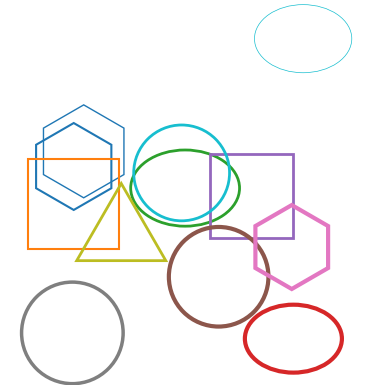[{"shape": "hexagon", "thickness": 1.5, "radius": 0.56, "center": [0.191, 0.568]}, {"shape": "hexagon", "thickness": 1, "radius": 0.6, "center": [0.217, 0.607]}, {"shape": "square", "thickness": 1.5, "radius": 0.59, "center": [0.191, 0.471]}, {"shape": "oval", "thickness": 2, "radius": 0.71, "center": [0.481, 0.511]}, {"shape": "oval", "thickness": 3, "radius": 0.63, "center": [0.762, 0.12]}, {"shape": "square", "thickness": 2, "radius": 0.54, "center": [0.653, 0.491]}, {"shape": "circle", "thickness": 3, "radius": 0.65, "center": [0.568, 0.281]}, {"shape": "hexagon", "thickness": 3, "radius": 0.55, "center": [0.758, 0.358]}, {"shape": "circle", "thickness": 2.5, "radius": 0.66, "center": [0.188, 0.135]}, {"shape": "triangle", "thickness": 2, "radius": 0.67, "center": [0.315, 0.39]}, {"shape": "circle", "thickness": 2, "radius": 0.62, "center": [0.472, 0.551]}, {"shape": "oval", "thickness": 0.5, "radius": 0.63, "center": [0.787, 0.9]}]